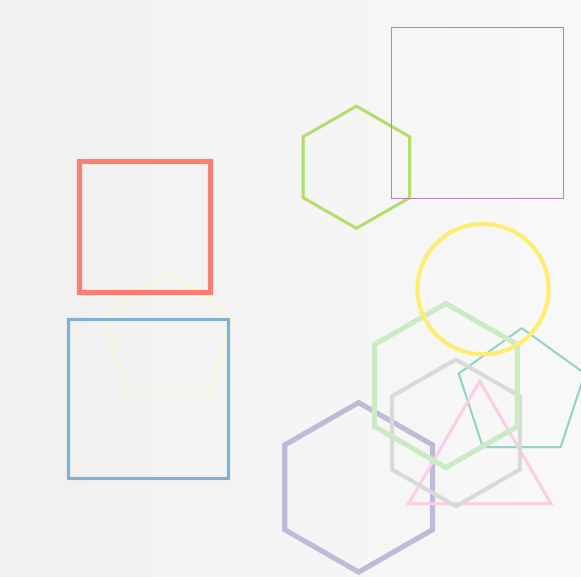[{"shape": "pentagon", "thickness": 1, "radius": 0.57, "center": [0.898, 0.317]}, {"shape": "pentagon", "thickness": 0.5, "radius": 0.59, "center": [0.289, 0.413]}, {"shape": "hexagon", "thickness": 2.5, "radius": 0.73, "center": [0.617, 0.155]}, {"shape": "square", "thickness": 2.5, "radius": 0.57, "center": [0.249, 0.607]}, {"shape": "square", "thickness": 1.5, "radius": 0.69, "center": [0.254, 0.309]}, {"shape": "hexagon", "thickness": 1.5, "radius": 0.53, "center": [0.613, 0.71]}, {"shape": "triangle", "thickness": 1.5, "radius": 0.71, "center": [0.825, 0.198]}, {"shape": "hexagon", "thickness": 2, "radius": 0.63, "center": [0.784, 0.25]}, {"shape": "square", "thickness": 0.5, "radius": 0.74, "center": [0.82, 0.804]}, {"shape": "hexagon", "thickness": 2.5, "radius": 0.71, "center": [0.767, 0.332]}, {"shape": "circle", "thickness": 2, "radius": 0.56, "center": [0.831, 0.499]}]